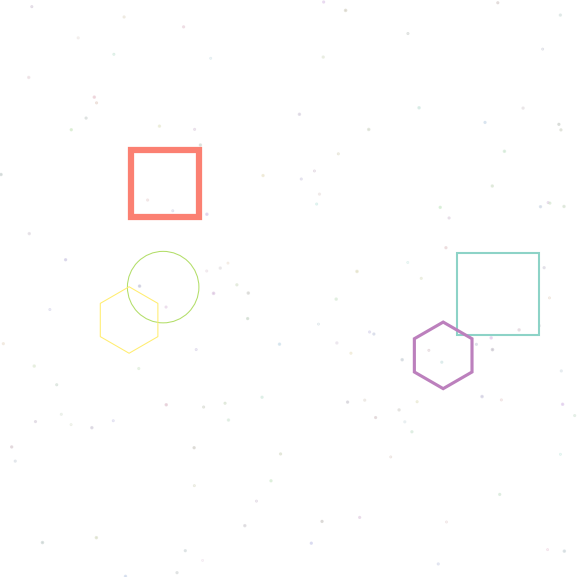[{"shape": "square", "thickness": 1, "radius": 0.36, "center": [0.862, 0.49]}, {"shape": "square", "thickness": 3, "radius": 0.29, "center": [0.286, 0.681]}, {"shape": "circle", "thickness": 0.5, "radius": 0.31, "center": [0.283, 0.502]}, {"shape": "hexagon", "thickness": 1.5, "radius": 0.29, "center": [0.767, 0.384]}, {"shape": "hexagon", "thickness": 0.5, "radius": 0.29, "center": [0.224, 0.445]}]